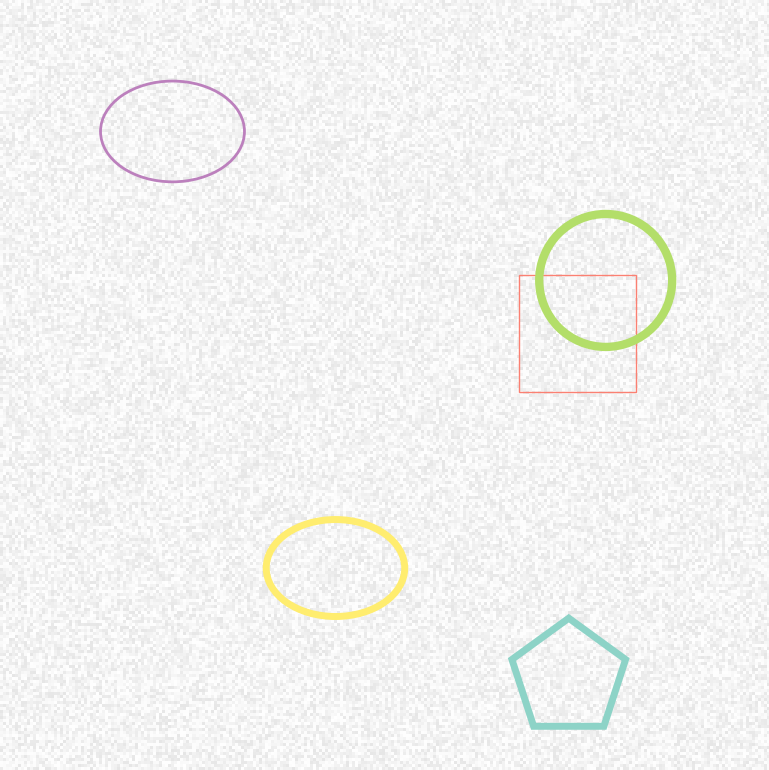[{"shape": "pentagon", "thickness": 2.5, "radius": 0.39, "center": [0.739, 0.12]}, {"shape": "square", "thickness": 0.5, "radius": 0.38, "center": [0.75, 0.567]}, {"shape": "circle", "thickness": 3, "radius": 0.43, "center": [0.787, 0.636]}, {"shape": "oval", "thickness": 1, "radius": 0.47, "center": [0.224, 0.829]}, {"shape": "oval", "thickness": 2.5, "radius": 0.45, "center": [0.436, 0.262]}]